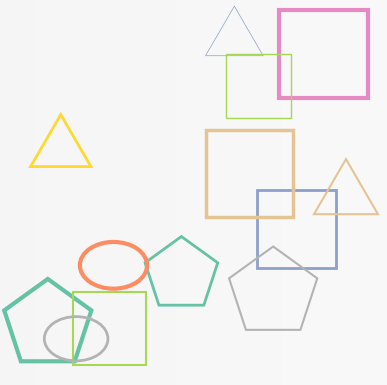[{"shape": "pentagon", "thickness": 2, "radius": 0.49, "center": [0.468, 0.287]}, {"shape": "pentagon", "thickness": 3, "radius": 0.59, "center": [0.123, 0.157]}, {"shape": "oval", "thickness": 3, "radius": 0.43, "center": [0.293, 0.311]}, {"shape": "square", "thickness": 2, "radius": 0.51, "center": [0.765, 0.406]}, {"shape": "triangle", "thickness": 0.5, "radius": 0.43, "center": [0.605, 0.898]}, {"shape": "square", "thickness": 3, "radius": 0.57, "center": [0.835, 0.86]}, {"shape": "square", "thickness": 1, "radius": 0.42, "center": [0.666, 0.776]}, {"shape": "square", "thickness": 1.5, "radius": 0.47, "center": [0.283, 0.146]}, {"shape": "triangle", "thickness": 2, "radius": 0.45, "center": [0.157, 0.612]}, {"shape": "triangle", "thickness": 1.5, "radius": 0.48, "center": [0.893, 0.491]}, {"shape": "square", "thickness": 2.5, "radius": 0.56, "center": [0.644, 0.549]}, {"shape": "pentagon", "thickness": 1.5, "radius": 0.6, "center": [0.705, 0.24]}, {"shape": "oval", "thickness": 2, "radius": 0.41, "center": [0.196, 0.12]}]